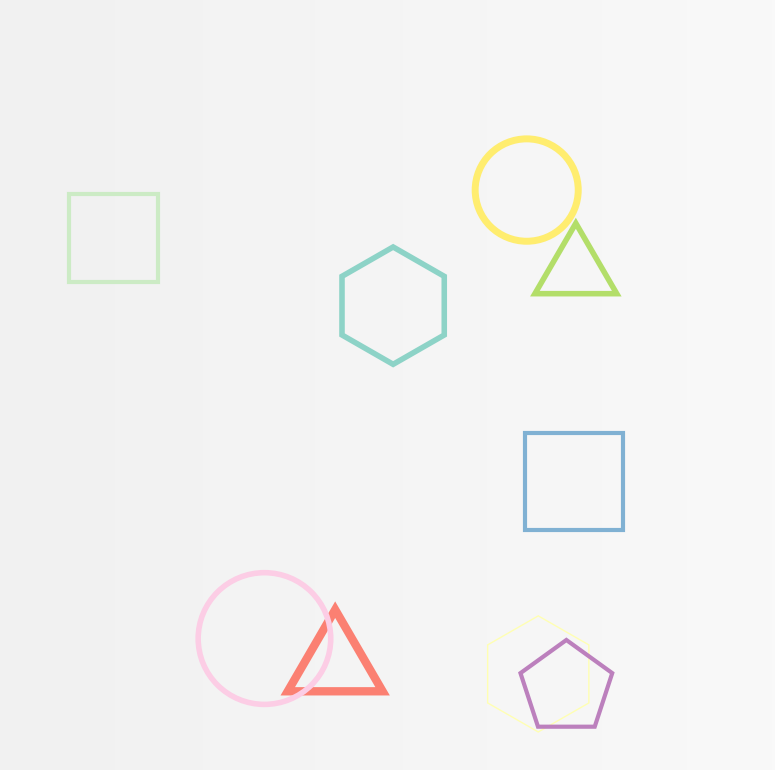[{"shape": "hexagon", "thickness": 2, "radius": 0.38, "center": [0.507, 0.603]}, {"shape": "hexagon", "thickness": 0.5, "radius": 0.38, "center": [0.695, 0.125]}, {"shape": "triangle", "thickness": 3, "radius": 0.35, "center": [0.432, 0.138]}, {"shape": "square", "thickness": 1.5, "radius": 0.31, "center": [0.741, 0.375]}, {"shape": "triangle", "thickness": 2, "radius": 0.3, "center": [0.743, 0.649]}, {"shape": "circle", "thickness": 2, "radius": 0.43, "center": [0.341, 0.171]}, {"shape": "pentagon", "thickness": 1.5, "radius": 0.31, "center": [0.731, 0.107]}, {"shape": "square", "thickness": 1.5, "radius": 0.29, "center": [0.146, 0.691]}, {"shape": "circle", "thickness": 2.5, "radius": 0.33, "center": [0.68, 0.753]}]